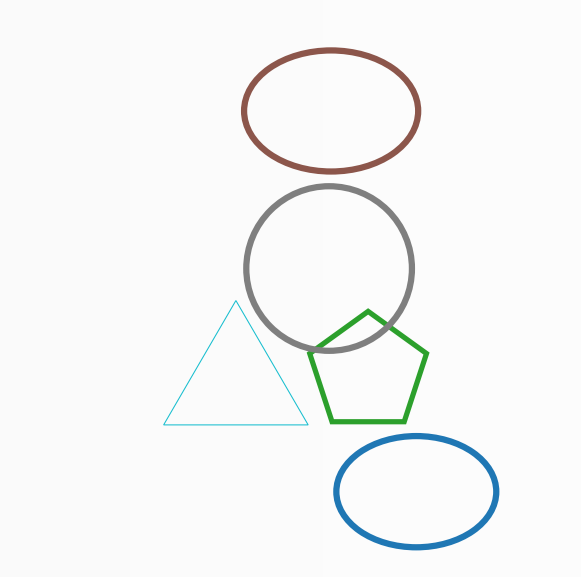[{"shape": "oval", "thickness": 3, "radius": 0.69, "center": [0.716, 0.148]}, {"shape": "pentagon", "thickness": 2.5, "radius": 0.53, "center": [0.633, 0.354]}, {"shape": "oval", "thickness": 3, "radius": 0.75, "center": [0.57, 0.807]}, {"shape": "circle", "thickness": 3, "radius": 0.71, "center": [0.566, 0.534]}, {"shape": "triangle", "thickness": 0.5, "radius": 0.72, "center": [0.406, 0.335]}]